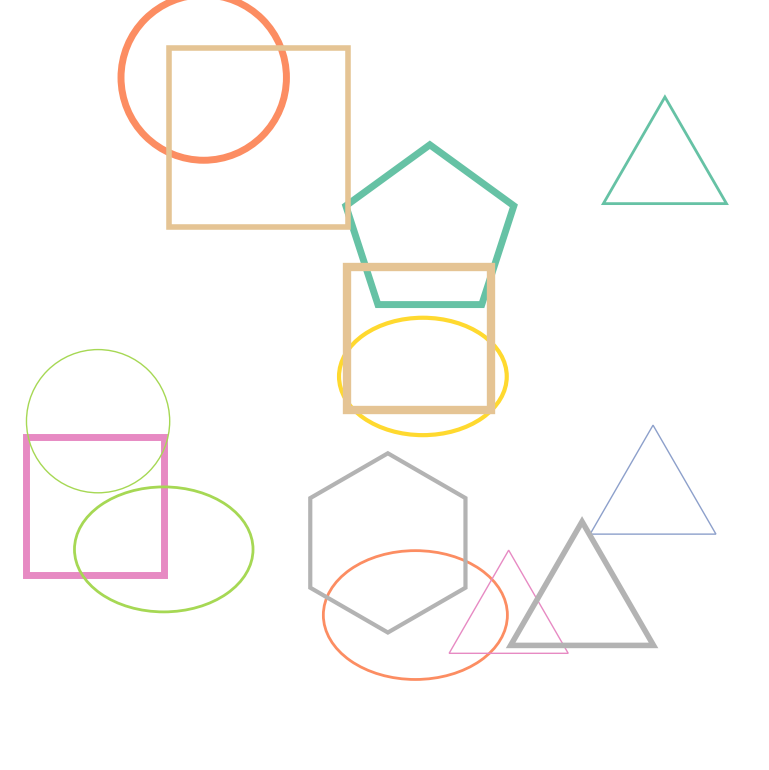[{"shape": "pentagon", "thickness": 2.5, "radius": 0.57, "center": [0.558, 0.697]}, {"shape": "triangle", "thickness": 1, "radius": 0.46, "center": [0.864, 0.782]}, {"shape": "oval", "thickness": 1, "radius": 0.6, "center": [0.539, 0.201]}, {"shape": "circle", "thickness": 2.5, "radius": 0.54, "center": [0.265, 0.899]}, {"shape": "triangle", "thickness": 0.5, "radius": 0.47, "center": [0.848, 0.354]}, {"shape": "triangle", "thickness": 0.5, "radius": 0.45, "center": [0.661, 0.196]}, {"shape": "square", "thickness": 2.5, "radius": 0.45, "center": [0.123, 0.343]}, {"shape": "oval", "thickness": 1, "radius": 0.58, "center": [0.213, 0.286]}, {"shape": "circle", "thickness": 0.5, "radius": 0.47, "center": [0.127, 0.453]}, {"shape": "oval", "thickness": 1.5, "radius": 0.54, "center": [0.549, 0.511]}, {"shape": "square", "thickness": 2, "radius": 0.58, "center": [0.336, 0.821]}, {"shape": "square", "thickness": 3, "radius": 0.47, "center": [0.544, 0.561]}, {"shape": "hexagon", "thickness": 1.5, "radius": 0.58, "center": [0.504, 0.295]}, {"shape": "triangle", "thickness": 2, "radius": 0.54, "center": [0.756, 0.215]}]